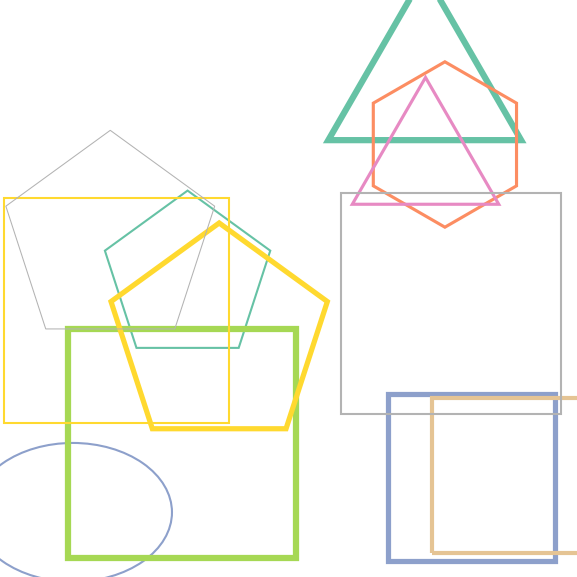[{"shape": "pentagon", "thickness": 1, "radius": 0.75, "center": [0.325, 0.519]}, {"shape": "triangle", "thickness": 3, "radius": 0.96, "center": [0.735, 0.853]}, {"shape": "hexagon", "thickness": 1.5, "radius": 0.72, "center": [0.77, 0.749]}, {"shape": "square", "thickness": 2.5, "radius": 0.72, "center": [0.817, 0.172]}, {"shape": "oval", "thickness": 1, "radius": 0.86, "center": [0.126, 0.112]}, {"shape": "triangle", "thickness": 1.5, "radius": 0.73, "center": [0.737, 0.719]}, {"shape": "square", "thickness": 3, "radius": 0.99, "center": [0.315, 0.231]}, {"shape": "square", "thickness": 1, "radius": 0.97, "center": [0.202, 0.462]}, {"shape": "pentagon", "thickness": 2.5, "radius": 0.98, "center": [0.38, 0.416]}, {"shape": "square", "thickness": 2, "radius": 0.67, "center": [0.883, 0.176]}, {"shape": "pentagon", "thickness": 0.5, "radius": 0.95, "center": [0.191, 0.583]}, {"shape": "square", "thickness": 1, "radius": 0.95, "center": [0.781, 0.473]}]